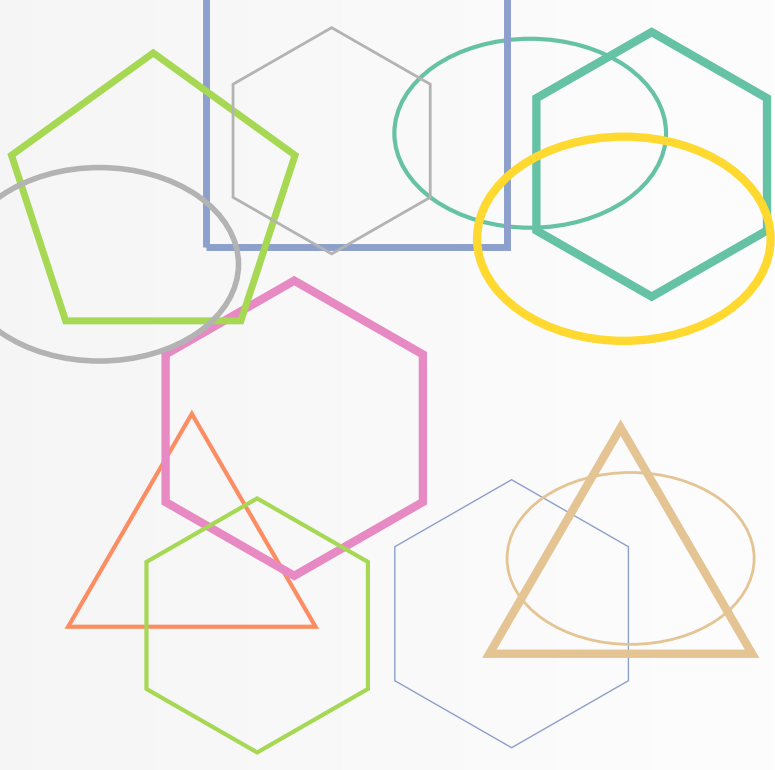[{"shape": "hexagon", "thickness": 3, "radius": 0.86, "center": [0.841, 0.787]}, {"shape": "oval", "thickness": 1.5, "radius": 0.88, "center": [0.684, 0.827]}, {"shape": "triangle", "thickness": 1.5, "radius": 0.92, "center": [0.248, 0.278]}, {"shape": "square", "thickness": 2.5, "radius": 0.97, "center": [0.46, 0.874]}, {"shape": "hexagon", "thickness": 0.5, "radius": 0.87, "center": [0.66, 0.203]}, {"shape": "hexagon", "thickness": 3, "radius": 0.96, "center": [0.38, 0.444]}, {"shape": "hexagon", "thickness": 1.5, "radius": 0.82, "center": [0.332, 0.188]}, {"shape": "pentagon", "thickness": 2.5, "radius": 0.96, "center": [0.198, 0.739]}, {"shape": "oval", "thickness": 3, "radius": 0.95, "center": [0.805, 0.69]}, {"shape": "triangle", "thickness": 3, "radius": 0.98, "center": [0.801, 0.249]}, {"shape": "oval", "thickness": 1, "radius": 0.8, "center": [0.814, 0.275]}, {"shape": "hexagon", "thickness": 1, "radius": 0.73, "center": [0.428, 0.817]}, {"shape": "oval", "thickness": 2, "radius": 0.9, "center": [0.128, 0.657]}]